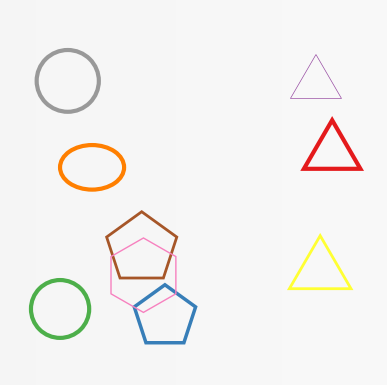[{"shape": "triangle", "thickness": 3, "radius": 0.42, "center": [0.857, 0.604]}, {"shape": "pentagon", "thickness": 2.5, "radius": 0.42, "center": [0.426, 0.177]}, {"shape": "circle", "thickness": 3, "radius": 0.38, "center": [0.155, 0.197]}, {"shape": "triangle", "thickness": 0.5, "radius": 0.38, "center": [0.815, 0.782]}, {"shape": "oval", "thickness": 3, "radius": 0.41, "center": [0.238, 0.565]}, {"shape": "triangle", "thickness": 2, "radius": 0.46, "center": [0.826, 0.296]}, {"shape": "pentagon", "thickness": 2, "radius": 0.48, "center": [0.366, 0.355]}, {"shape": "hexagon", "thickness": 1, "radius": 0.48, "center": [0.37, 0.285]}, {"shape": "circle", "thickness": 3, "radius": 0.4, "center": [0.175, 0.79]}]